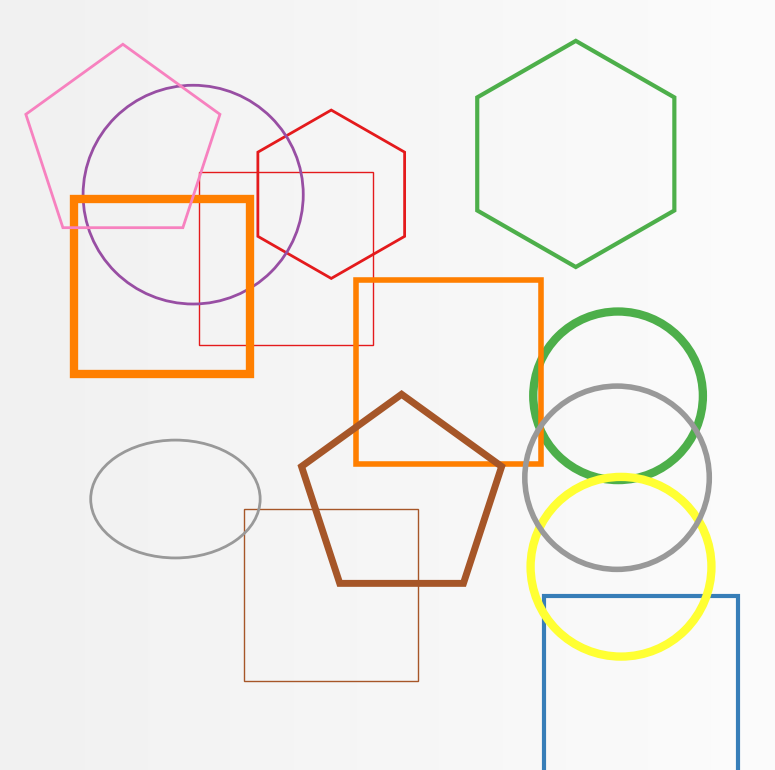[{"shape": "square", "thickness": 0.5, "radius": 0.56, "center": [0.369, 0.664]}, {"shape": "hexagon", "thickness": 1, "radius": 0.55, "center": [0.427, 0.748]}, {"shape": "square", "thickness": 1.5, "radius": 0.63, "center": [0.827, 0.101]}, {"shape": "hexagon", "thickness": 1.5, "radius": 0.73, "center": [0.743, 0.8]}, {"shape": "circle", "thickness": 3, "radius": 0.55, "center": [0.798, 0.486]}, {"shape": "circle", "thickness": 1, "radius": 0.71, "center": [0.249, 0.747]}, {"shape": "square", "thickness": 2, "radius": 0.6, "center": [0.579, 0.517]}, {"shape": "square", "thickness": 3, "radius": 0.57, "center": [0.209, 0.628]}, {"shape": "circle", "thickness": 3, "radius": 0.58, "center": [0.801, 0.264]}, {"shape": "pentagon", "thickness": 2.5, "radius": 0.68, "center": [0.518, 0.352]}, {"shape": "square", "thickness": 0.5, "radius": 0.56, "center": [0.427, 0.228]}, {"shape": "pentagon", "thickness": 1, "radius": 0.66, "center": [0.159, 0.811]}, {"shape": "circle", "thickness": 2, "radius": 0.6, "center": [0.796, 0.38]}, {"shape": "oval", "thickness": 1, "radius": 0.55, "center": [0.226, 0.352]}]